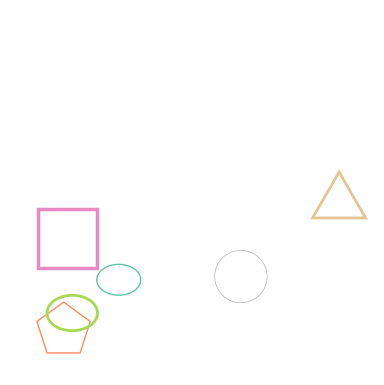[{"shape": "oval", "thickness": 1, "radius": 0.29, "center": [0.308, 0.273]}, {"shape": "pentagon", "thickness": 1, "radius": 0.36, "center": [0.165, 0.142]}, {"shape": "square", "thickness": 2.5, "radius": 0.38, "center": [0.176, 0.38]}, {"shape": "oval", "thickness": 2, "radius": 0.33, "center": [0.188, 0.187]}, {"shape": "triangle", "thickness": 2, "radius": 0.4, "center": [0.881, 0.474]}, {"shape": "circle", "thickness": 0.5, "radius": 0.34, "center": [0.626, 0.282]}]